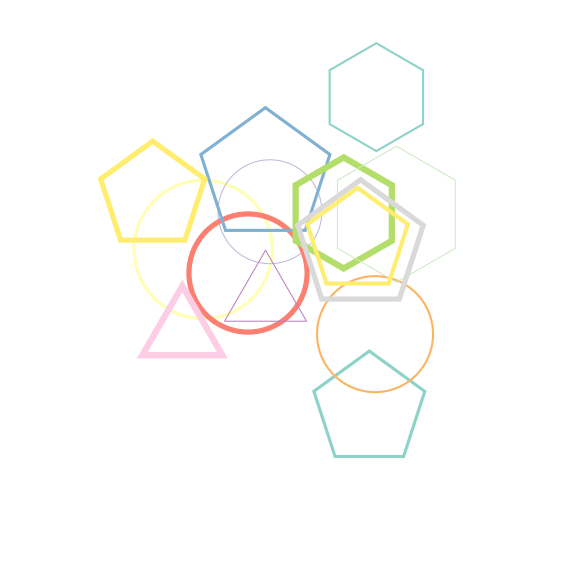[{"shape": "pentagon", "thickness": 1.5, "radius": 0.5, "center": [0.64, 0.29]}, {"shape": "hexagon", "thickness": 1, "radius": 0.47, "center": [0.652, 0.831]}, {"shape": "circle", "thickness": 1.5, "radius": 0.6, "center": [0.352, 0.567]}, {"shape": "circle", "thickness": 0.5, "radius": 0.45, "center": [0.467, 0.632]}, {"shape": "circle", "thickness": 2.5, "radius": 0.51, "center": [0.429, 0.526]}, {"shape": "pentagon", "thickness": 1.5, "radius": 0.59, "center": [0.46, 0.695]}, {"shape": "circle", "thickness": 1, "radius": 0.5, "center": [0.649, 0.421]}, {"shape": "hexagon", "thickness": 3, "radius": 0.48, "center": [0.595, 0.63]}, {"shape": "triangle", "thickness": 3, "radius": 0.4, "center": [0.316, 0.424]}, {"shape": "pentagon", "thickness": 2.5, "radius": 0.57, "center": [0.624, 0.574]}, {"shape": "triangle", "thickness": 0.5, "radius": 0.41, "center": [0.46, 0.484]}, {"shape": "hexagon", "thickness": 0.5, "radius": 0.59, "center": [0.686, 0.628]}, {"shape": "pentagon", "thickness": 2, "radius": 0.46, "center": [0.619, 0.582]}, {"shape": "pentagon", "thickness": 2.5, "radius": 0.47, "center": [0.264, 0.66]}]